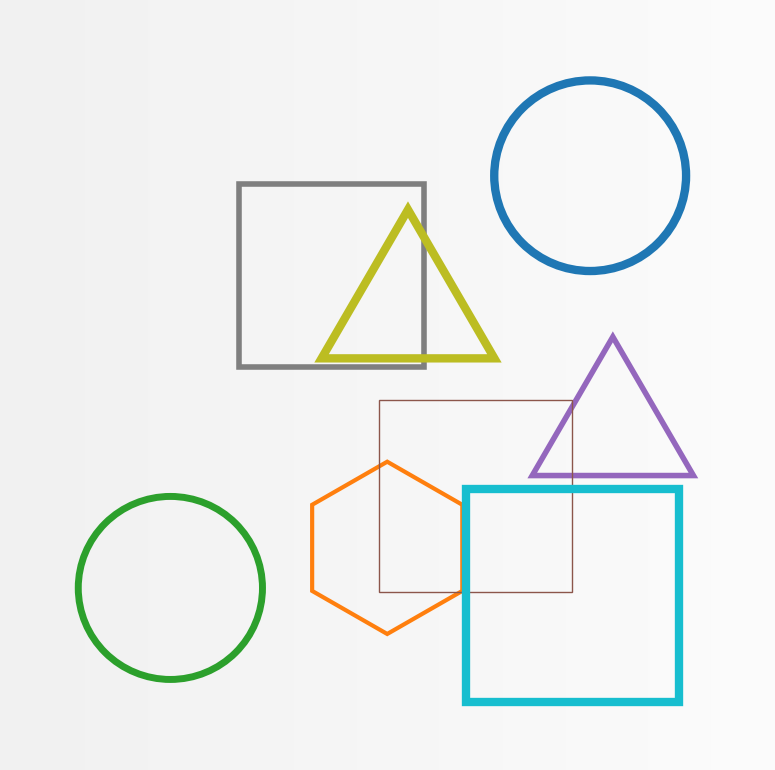[{"shape": "circle", "thickness": 3, "radius": 0.62, "center": [0.761, 0.772]}, {"shape": "hexagon", "thickness": 1.5, "radius": 0.56, "center": [0.5, 0.289]}, {"shape": "circle", "thickness": 2.5, "radius": 0.59, "center": [0.22, 0.236]}, {"shape": "triangle", "thickness": 2, "radius": 0.6, "center": [0.791, 0.442]}, {"shape": "square", "thickness": 0.5, "radius": 0.62, "center": [0.613, 0.355]}, {"shape": "square", "thickness": 2, "radius": 0.59, "center": [0.428, 0.643]}, {"shape": "triangle", "thickness": 3, "radius": 0.64, "center": [0.526, 0.599]}, {"shape": "square", "thickness": 3, "radius": 0.69, "center": [0.739, 0.227]}]